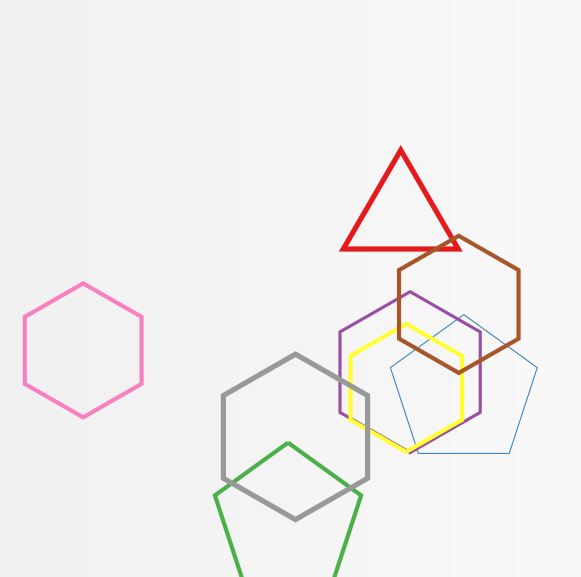[{"shape": "triangle", "thickness": 2.5, "radius": 0.57, "center": [0.689, 0.625]}, {"shape": "pentagon", "thickness": 0.5, "radius": 0.66, "center": [0.798, 0.321]}, {"shape": "pentagon", "thickness": 2, "radius": 0.66, "center": [0.496, 0.1]}, {"shape": "hexagon", "thickness": 1.5, "radius": 0.7, "center": [0.706, 0.355]}, {"shape": "hexagon", "thickness": 2, "radius": 0.55, "center": [0.699, 0.327]}, {"shape": "hexagon", "thickness": 2, "radius": 0.59, "center": [0.789, 0.472]}, {"shape": "hexagon", "thickness": 2, "radius": 0.58, "center": [0.143, 0.392]}, {"shape": "hexagon", "thickness": 2.5, "radius": 0.72, "center": [0.508, 0.243]}]